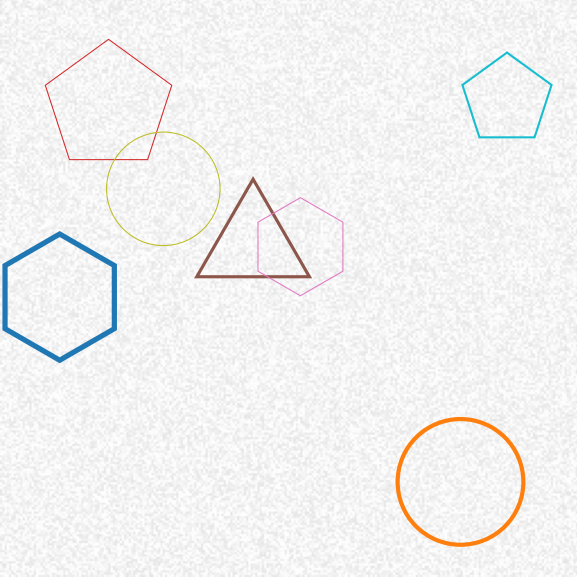[{"shape": "hexagon", "thickness": 2.5, "radius": 0.55, "center": [0.103, 0.485]}, {"shape": "circle", "thickness": 2, "radius": 0.54, "center": [0.797, 0.165]}, {"shape": "pentagon", "thickness": 0.5, "radius": 0.58, "center": [0.188, 0.816]}, {"shape": "triangle", "thickness": 1.5, "radius": 0.56, "center": [0.438, 0.576]}, {"shape": "hexagon", "thickness": 0.5, "radius": 0.42, "center": [0.52, 0.572]}, {"shape": "circle", "thickness": 0.5, "radius": 0.49, "center": [0.283, 0.672]}, {"shape": "pentagon", "thickness": 1, "radius": 0.41, "center": [0.878, 0.827]}]